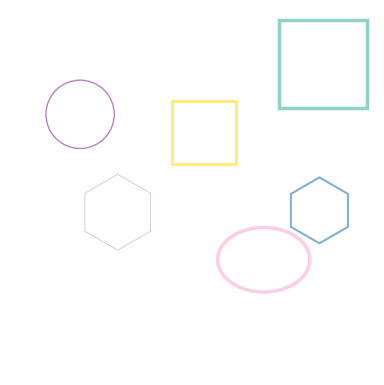[{"shape": "square", "thickness": 2.5, "radius": 0.57, "center": [0.838, 0.834]}, {"shape": "hexagon", "thickness": 0.5, "radius": 0.49, "center": [0.306, 0.449]}, {"shape": "hexagon", "thickness": 1.5, "radius": 0.43, "center": [0.83, 0.454]}, {"shape": "oval", "thickness": 2.5, "radius": 0.6, "center": [0.685, 0.325]}, {"shape": "circle", "thickness": 1, "radius": 0.44, "center": [0.208, 0.703]}, {"shape": "square", "thickness": 2, "radius": 0.41, "center": [0.53, 0.657]}]